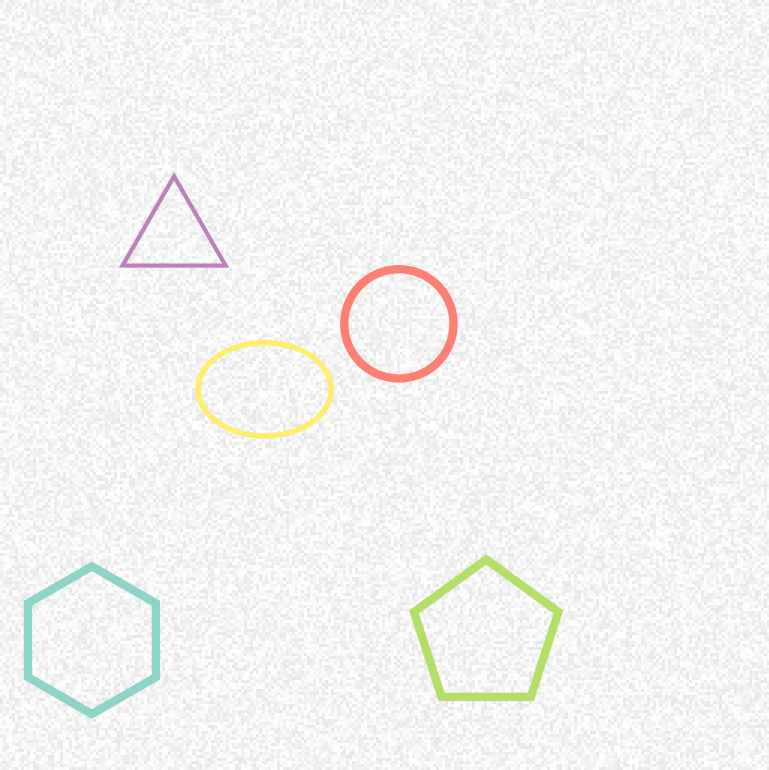[{"shape": "hexagon", "thickness": 3, "radius": 0.48, "center": [0.119, 0.169]}, {"shape": "circle", "thickness": 3, "radius": 0.35, "center": [0.518, 0.579]}, {"shape": "pentagon", "thickness": 3, "radius": 0.49, "center": [0.631, 0.175]}, {"shape": "triangle", "thickness": 1.5, "radius": 0.39, "center": [0.226, 0.694]}, {"shape": "oval", "thickness": 2, "radius": 0.43, "center": [0.344, 0.494]}]